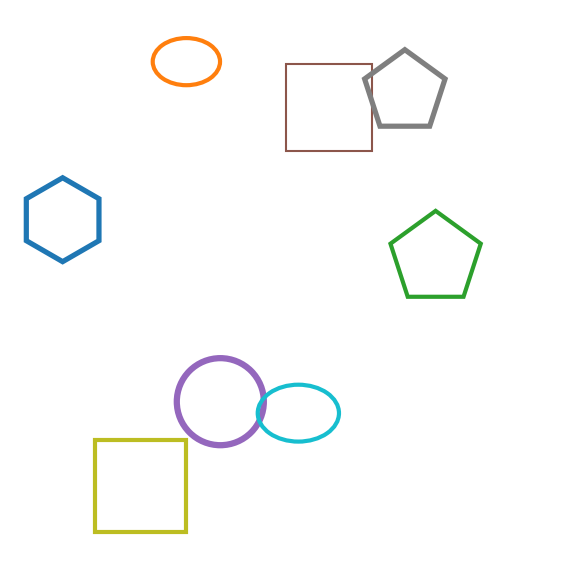[{"shape": "hexagon", "thickness": 2.5, "radius": 0.36, "center": [0.108, 0.619]}, {"shape": "oval", "thickness": 2, "radius": 0.29, "center": [0.323, 0.892]}, {"shape": "pentagon", "thickness": 2, "radius": 0.41, "center": [0.754, 0.552]}, {"shape": "circle", "thickness": 3, "radius": 0.38, "center": [0.382, 0.304]}, {"shape": "square", "thickness": 1, "radius": 0.37, "center": [0.57, 0.813]}, {"shape": "pentagon", "thickness": 2.5, "radius": 0.37, "center": [0.701, 0.84]}, {"shape": "square", "thickness": 2, "radius": 0.4, "center": [0.243, 0.158]}, {"shape": "oval", "thickness": 2, "radius": 0.35, "center": [0.517, 0.284]}]